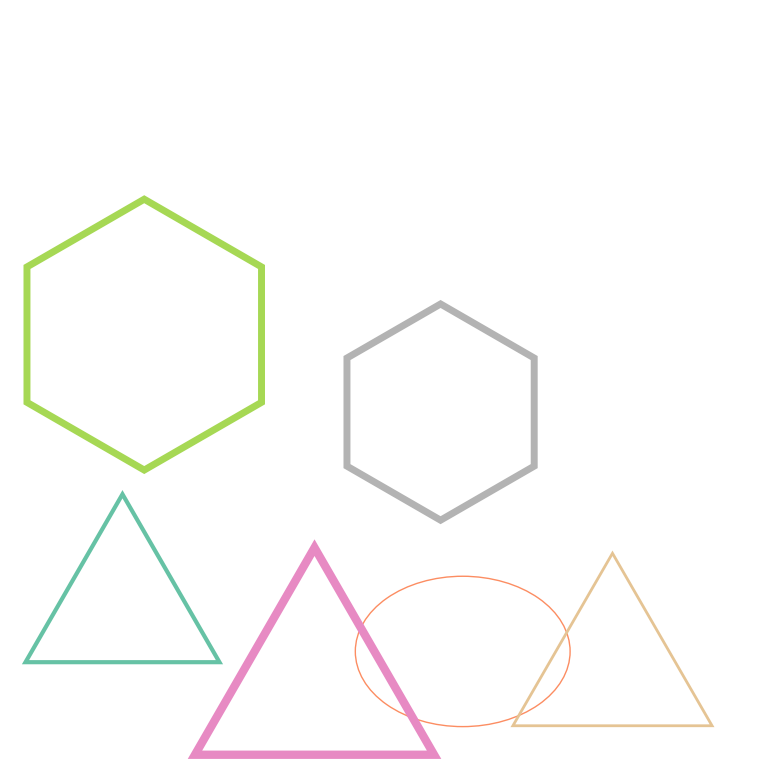[{"shape": "triangle", "thickness": 1.5, "radius": 0.73, "center": [0.159, 0.213]}, {"shape": "oval", "thickness": 0.5, "radius": 0.7, "center": [0.601, 0.154]}, {"shape": "triangle", "thickness": 3, "radius": 0.9, "center": [0.408, 0.109]}, {"shape": "hexagon", "thickness": 2.5, "radius": 0.88, "center": [0.187, 0.565]}, {"shape": "triangle", "thickness": 1, "radius": 0.75, "center": [0.795, 0.132]}, {"shape": "hexagon", "thickness": 2.5, "radius": 0.7, "center": [0.572, 0.465]}]